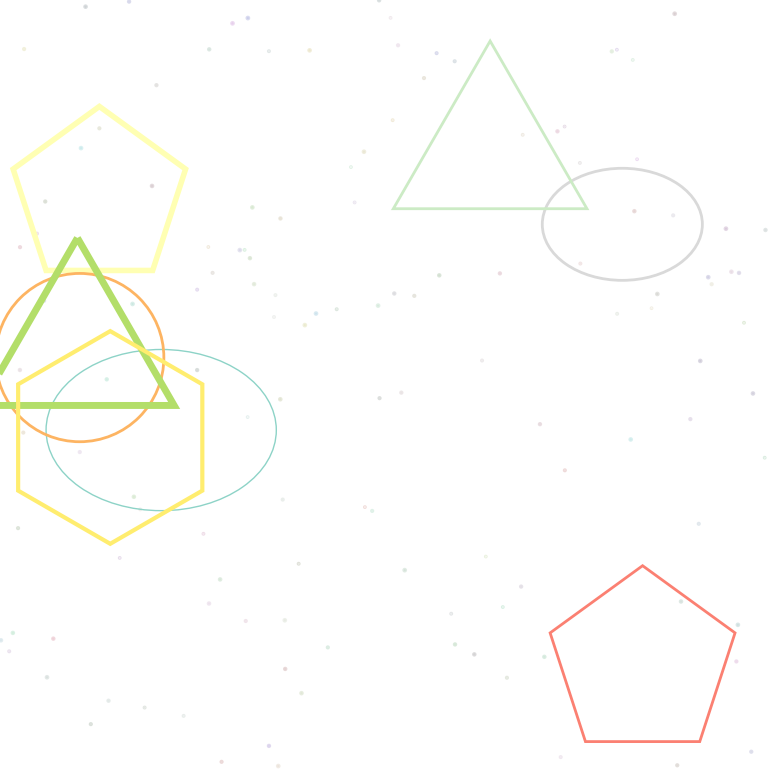[{"shape": "oval", "thickness": 0.5, "radius": 0.75, "center": [0.209, 0.441]}, {"shape": "pentagon", "thickness": 2, "radius": 0.59, "center": [0.129, 0.744]}, {"shape": "pentagon", "thickness": 1, "radius": 0.63, "center": [0.835, 0.139]}, {"shape": "circle", "thickness": 1, "radius": 0.55, "center": [0.104, 0.536]}, {"shape": "triangle", "thickness": 2.5, "radius": 0.73, "center": [0.101, 0.546]}, {"shape": "oval", "thickness": 1, "radius": 0.52, "center": [0.808, 0.709]}, {"shape": "triangle", "thickness": 1, "radius": 0.73, "center": [0.637, 0.802]}, {"shape": "hexagon", "thickness": 1.5, "radius": 0.69, "center": [0.143, 0.432]}]